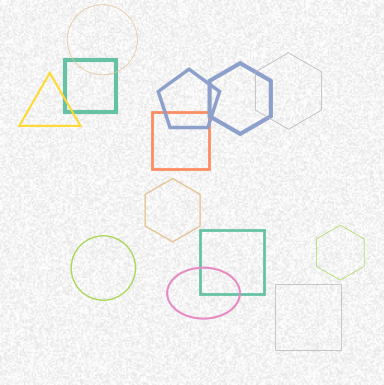[{"shape": "square", "thickness": 2, "radius": 0.41, "center": [0.603, 0.32]}, {"shape": "square", "thickness": 3, "radius": 0.33, "center": [0.235, 0.777]}, {"shape": "square", "thickness": 2, "radius": 0.37, "center": [0.469, 0.636]}, {"shape": "pentagon", "thickness": 2.5, "radius": 0.42, "center": [0.491, 0.737]}, {"shape": "hexagon", "thickness": 3, "radius": 0.46, "center": [0.624, 0.744]}, {"shape": "oval", "thickness": 1.5, "radius": 0.47, "center": [0.529, 0.239]}, {"shape": "circle", "thickness": 1, "radius": 0.42, "center": [0.268, 0.304]}, {"shape": "hexagon", "thickness": 0.5, "radius": 0.36, "center": [0.884, 0.344]}, {"shape": "triangle", "thickness": 1.5, "radius": 0.46, "center": [0.13, 0.719]}, {"shape": "circle", "thickness": 0.5, "radius": 0.46, "center": [0.266, 0.897]}, {"shape": "hexagon", "thickness": 1, "radius": 0.41, "center": [0.448, 0.454]}, {"shape": "square", "thickness": 0.5, "radius": 0.43, "center": [0.799, 0.177]}, {"shape": "hexagon", "thickness": 0.5, "radius": 0.5, "center": [0.749, 0.764]}]